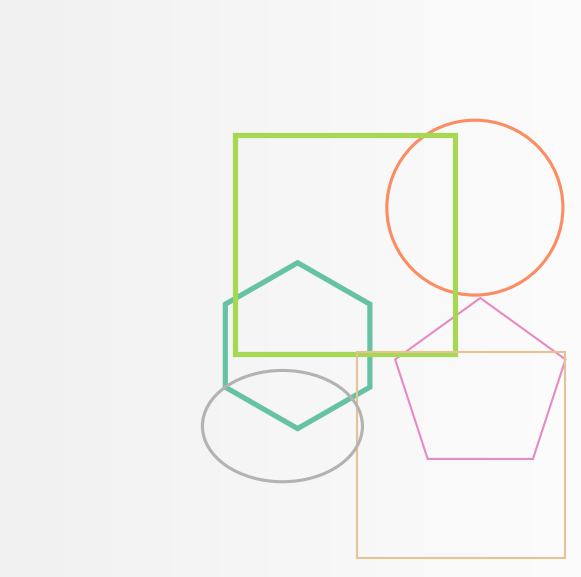[{"shape": "hexagon", "thickness": 2.5, "radius": 0.72, "center": [0.512, 0.401]}, {"shape": "circle", "thickness": 1.5, "radius": 0.76, "center": [0.817, 0.64]}, {"shape": "pentagon", "thickness": 1, "radius": 0.77, "center": [0.826, 0.329]}, {"shape": "square", "thickness": 2.5, "radius": 0.95, "center": [0.594, 0.575]}, {"shape": "square", "thickness": 1, "radius": 0.89, "center": [0.793, 0.211]}, {"shape": "oval", "thickness": 1.5, "radius": 0.69, "center": [0.486, 0.261]}]